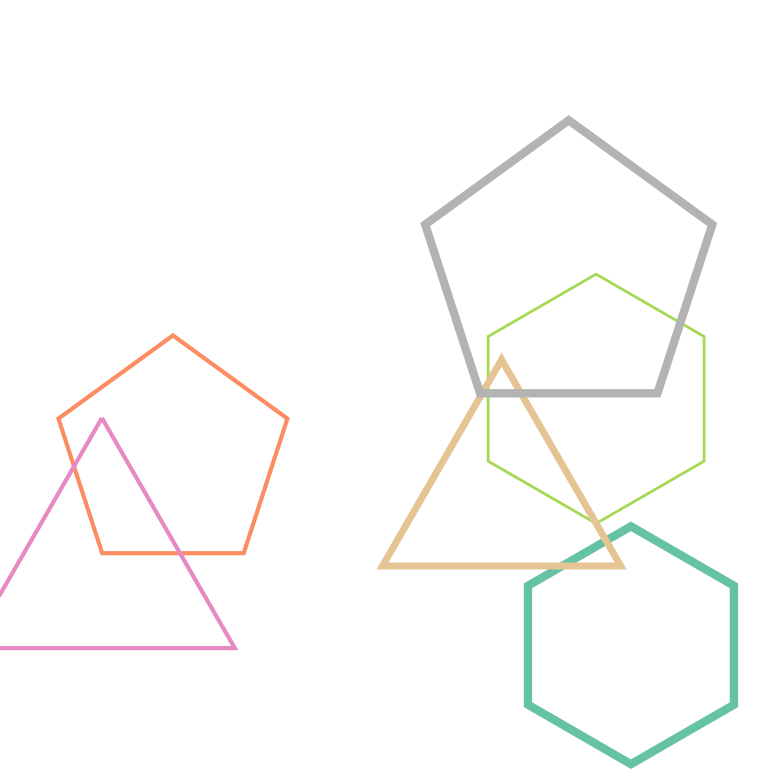[{"shape": "hexagon", "thickness": 3, "radius": 0.77, "center": [0.819, 0.162]}, {"shape": "pentagon", "thickness": 1.5, "radius": 0.78, "center": [0.225, 0.408]}, {"shape": "triangle", "thickness": 1.5, "radius": 1.0, "center": [0.132, 0.258]}, {"shape": "hexagon", "thickness": 1, "radius": 0.81, "center": [0.774, 0.482]}, {"shape": "triangle", "thickness": 2.5, "radius": 0.89, "center": [0.651, 0.354]}, {"shape": "pentagon", "thickness": 3, "radius": 0.98, "center": [0.739, 0.648]}]